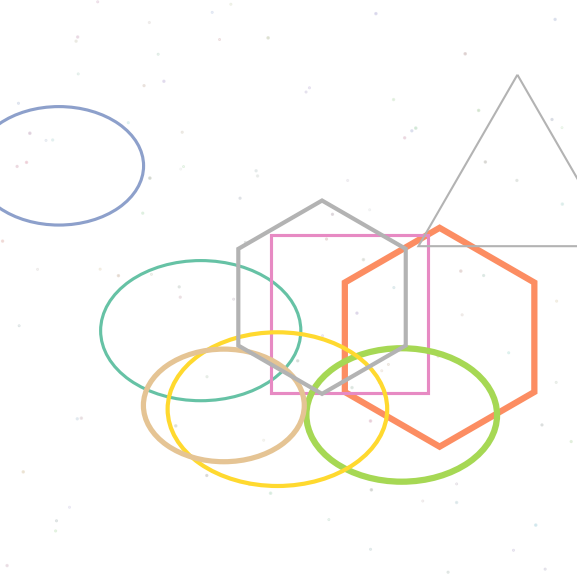[{"shape": "oval", "thickness": 1.5, "radius": 0.87, "center": [0.348, 0.427]}, {"shape": "hexagon", "thickness": 3, "radius": 0.95, "center": [0.761, 0.415]}, {"shape": "oval", "thickness": 1.5, "radius": 0.73, "center": [0.102, 0.712]}, {"shape": "square", "thickness": 1.5, "radius": 0.68, "center": [0.606, 0.456]}, {"shape": "oval", "thickness": 3, "radius": 0.83, "center": [0.696, 0.281]}, {"shape": "oval", "thickness": 2, "radius": 0.95, "center": [0.48, 0.291]}, {"shape": "oval", "thickness": 2.5, "radius": 0.7, "center": [0.388, 0.297]}, {"shape": "triangle", "thickness": 1, "radius": 0.99, "center": [0.896, 0.672]}, {"shape": "hexagon", "thickness": 2, "radius": 0.84, "center": [0.558, 0.485]}]